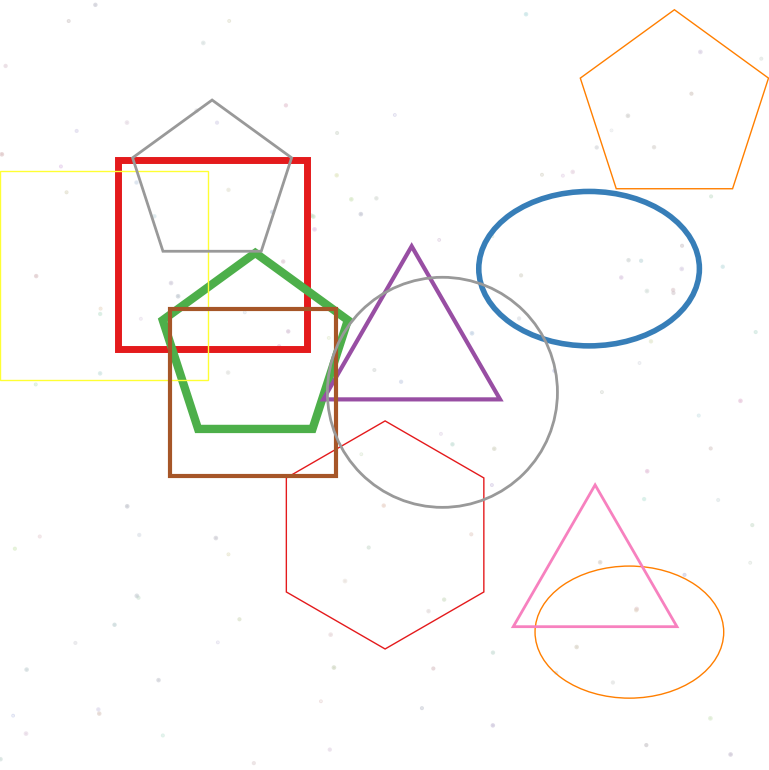[{"shape": "square", "thickness": 2.5, "radius": 0.61, "center": [0.276, 0.669]}, {"shape": "hexagon", "thickness": 0.5, "radius": 0.74, "center": [0.5, 0.305]}, {"shape": "oval", "thickness": 2, "radius": 0.72, "center": [0.765, 0.651]}, {"shape": "pentagon", "thickness": 3, "radius": 0.63, "center": [0.332, 0.545]}, {"shape": "triangle", "thickness": 1.5, "radius": 0.66, "center": [0.535, 0.548]}, {"shape": "oval", "thickness": 0.5, "radius": 0.61, "center": [0.817, 0.179]}, {"shape": "pentagon", "thickness": 0.5, "radius": 0.64, "center": [0.876, 0.859]}, {"shape": "square", "thickness": 0.5, "radius": 0.68, "center": [0.135, 0.642]}, {"shape": "square", "thickness": 1.5, "radius": 0.54, "center": [0.329, 0.49]}, {"shape": "triangle", "thickness": 1, "radius": 0.61, "center": [0.773, 0.247]}, {"shape": "pentagon", "thickness": 1, "radius": 0.54, "center": [0.275, 0.762]}, {"shape": "circle", "thickness": 1, "radius": 0.75, "center": [0.575, 0.49]}]